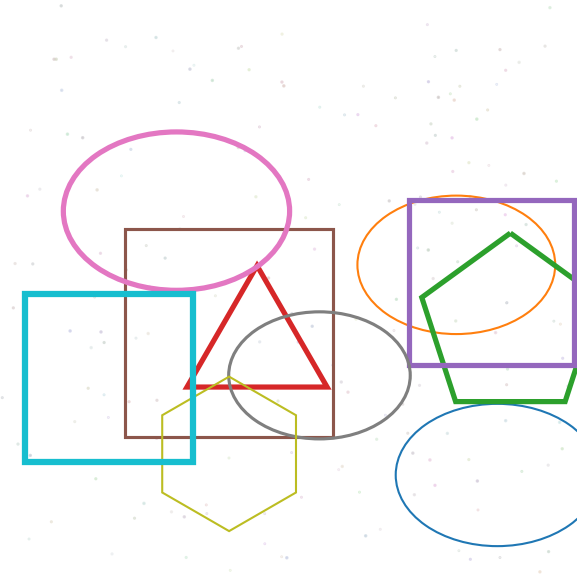[{"shape": "oval", "thickness": 1, "radius": 0.88, "center": [0.861, 0.177]}, {"shape": "oval", "thickness": 1, "radius": 0.86, "center": [0.79, 0.541]}, {"shape": "pentagon", "thickness": 2.5, "radius": 0.81, "center": [0.884, 0.434]}, {"shape": "triangle", "thickness": 2.5, "radius": 0.7, "center": [0.445, 0.399]}, {"shape": "square", "thickness": 2.5, "radius": 0.71, "center": [0.851, 0.51]}, {"shape": "square", "thickness": 1.5, "radius": 0.9, "center": [0.397, 0.423]}, {"shape": "oval", "thickness": 2.5, "radius": 0.98, "center": [0.306, 0.634]}, {"shape": "oval", "thickness": 1.5, "radius": 0.79, "center": [0.553, 0.349]}, {"shape": "hexagon", "thickness": 1, "radius": 0.67, "center": [0.397, 0.213]}, {"shape": "square", "thickness": 3, "radius": 0.73, "center": [0.188, 0.345]}]